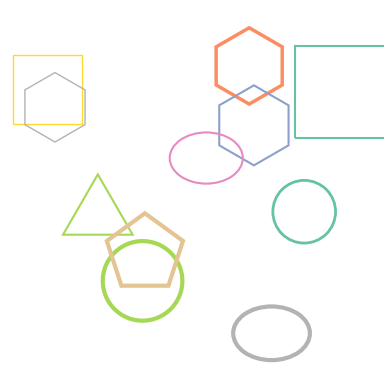[{"shape": "square", "thickness": 1.5, "radius": 0.59, "center": [0.885, 0.761]}, {"shape": "circle", "thickness": 2, "radius": 0.41, "center": [0.79, 0.45]}, {"shape": "hexagon", "thickness": 2.5, "radius": 0.5, "center": [0.647, 0.829]}, {"shape": "hexagon", "thickness": 1.5, "radius": 0.52, "center": [0.66, 0.674]}, {"shape": "oval", "thickness": 1.5, "radius": 0.47, "center": [0.536, 0.59]}, {"shape": "circle", "thickness": 3, "radius": 0.52, "center": [0.37, 0.27]}, {"shape": "triangle", "thickness": 1.5, "radius": 0.52, "center": [0.254, 0.443]}, {"shape": "square", "thickness": 1, "radius": 0.45, "center": [0.124, 0.767]}, {"shape": "pentagon", "thickness": 3, "radius": 0.52, "center": [0.376, 0.342]}, {"shape": "oval", "thickness": 3, "radius": 0.5, "center": [0.705, 0.134]}, {"shape": "hexagon", "thickness": 1, "radius": 0.45, "center": [0.143, 0.721]}]